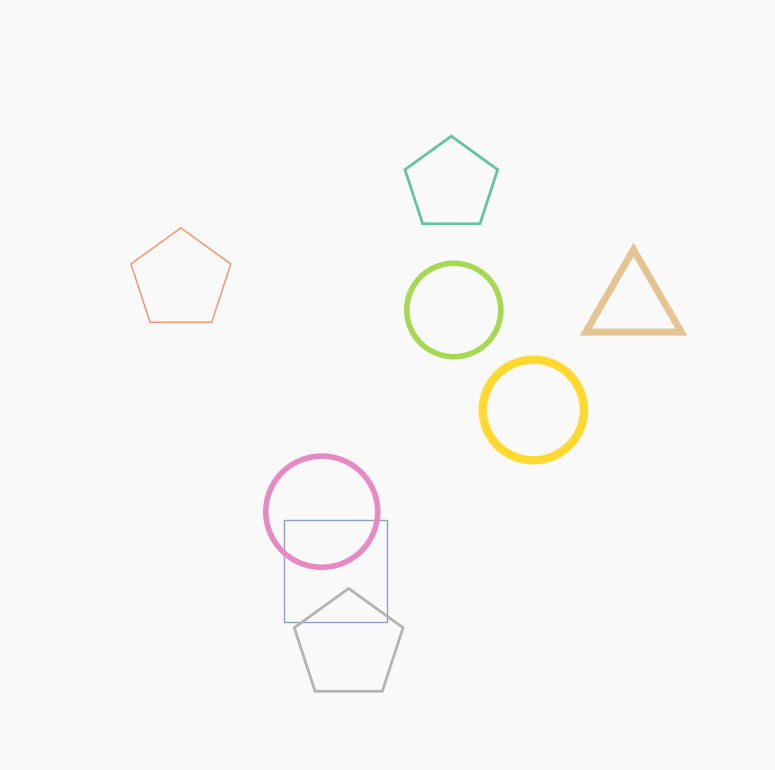[{"shape": "pentagon", "thickness": 1, "radius": 0.31, "center": [0.582, 0.76]}, {"shape": "pentagon", "thickness": 0.5, "radius": 0.34, "center": [0.233, 0.636]}, {"shape": "square", "thickness": 0.5, "radius": 0.33, "center": [0.433, 0.259]}, {"shape": "circle", "thickness": 2, "radius": 0.36, "center": [0.415, 0.335]}, {"shape": "circle", "thickness": 2, "radius": 0.3, "center": [0.586, 0.597]}, {"shape": "circle", "thickness": 3, "radius": 0.33, "center": [0.688, 0.468]}, {"shape": "triangle", "thickness": 2.5, "radius": 0.36, "center": [0.817, 0.604]}, {"shape": "pentagon", "thickness": 1, "radius": 0.37, "center": [0.45, 0.162]}]